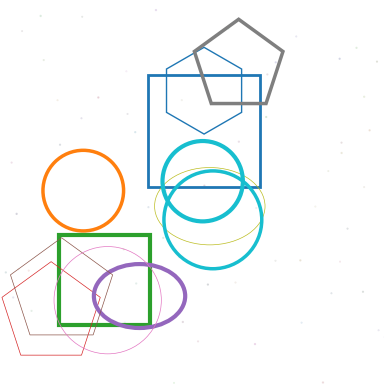[{"shape": "square", "thickness": 2, "radius": 0.73, "center": [0.53, 0.66]}, {"shape": "hexagon", "thickness": 1, "radius": 0.56, "center": [0.53, 0.764]}, {"shape": "circle", "thickness": 2.5, "radius": 0.52, "center": [0.216, 0.505]}, {"shape": "square", "thickness": 3, "radius": 0.59, "center": [0.271, 0.273]}, {"shape": "pentagon", "thickness": 0.5, "radius": 0.67, "center": [0.133, 0.186]}, {"shape": "oval", "thickness": 3, "radius": 0.59, "center": [0.362, 0.231]}, {"shape": "pentagon", "thickness": 0.5, "radius": 0.7, "center": [0.16, 0.243]}, {"shape": "circle", "thickness": 0.5, "radius": 0.7, "center": [0.28, 0.22]}, {"shape": "pentagon", "thickness": 2.5, "radius": 0.6, "center": [0.62, 0.829]}, {"shape": "oval", "thickness": 0.5, "radius": 0.72, "center": [0.545, 0.464]}, {"shape": "circle", "thickness": 2.5, "radius": 0.64, "center": [0.553, 0.429]}, {"shape": "circle", "thickness": 3, "radius": 0.52, "center": [0.526, 0.529]}]